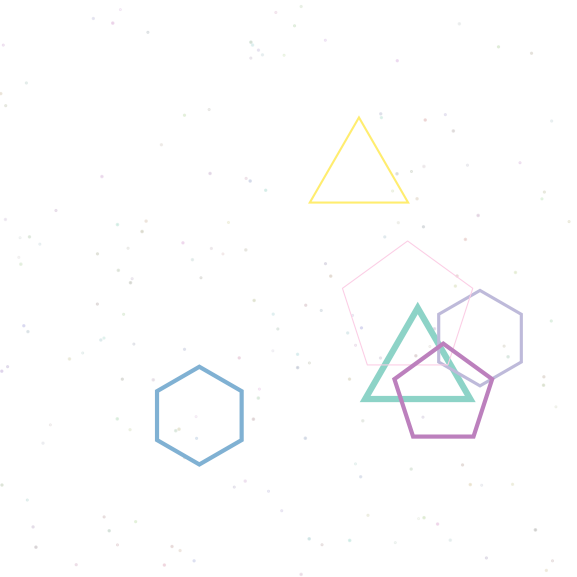[{"shape": "triangle", "thickness": 3, "radius": 0.53, "center": [0.723, 0.361]}, {"shape": "hexagon", "thickness": 1.5, "radius": 0.41, "center": [0.831, 0.414]}, {"shape": "hexagon", "thickness": 2, "radius": 0.42, "center": [0.345, 0.279]}, {"shape": "pentagon", "thickness": 0.5, "radius": 0.59, "center": [0.706, 0.463]}, {"shape": "pentagon", "thickness": 2, "radius": 0.44, "center": [0.768, 0.315]}, {"shape": "triangle", "thickness": 1, "radius": 0.49, "center": [0.622, 0.698]}]